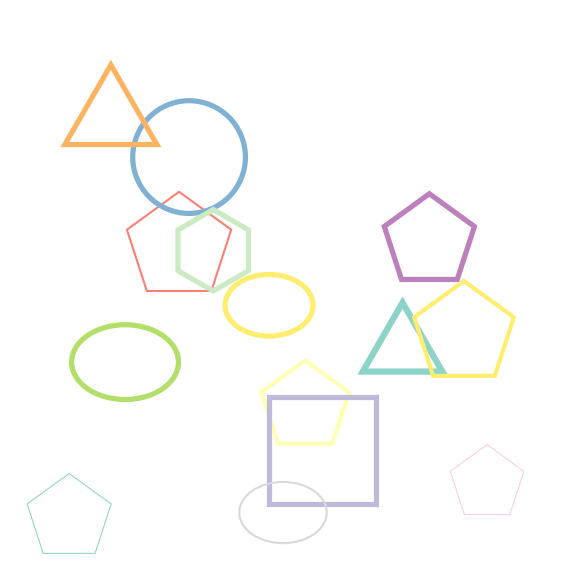[{"shape": "triangle", "thickness": 3, "radius": 0.4, "center": [0.697, 0.396]}, {"shape": "pentagon", "thickness": 0.5, "radius": 0.38, "center": [0.12, 0.103]}, {"shape": "pentagon", "thickness": 2, "radius": 0.4, "center": [0.528, 0.295]}, {"shape": "square", "thickness": 2.5, "radius": 0.46, "center": [0.559, 0.219]}, {"shape": "pentagon", "thickness": 1, "radius": 0.47, "center": [0.31, 0.572]}, {"shape": "circle", "thickness": 2.5, "radius": 0.49, "center": [0.327, 0.727]}, {"shape": "triangle", "thickness": 2.5, "radius": 0.46, "center": [0.192, 0.795]}, {"shape": "oval", "thickness": 2.5, "radius": 0.46, "center": [0.217, 0.372]}, {"shape": "pentagon", "thickness": 0.5, "radius": 0.33, "center": [0.843, 0.162]}, {"shape": "oval", "thickness": 1, "radius": 0.38, "center": [0.49, 0.112]}, {"shape": "pentagon", "thickness": 2.5, "radius": 0.41, "center": [0.743, 0.582]}, {"shape": "hexagon", "thickness": 2.5, "radius": 0.35, "center": [0.369, 0.566]}, {"shape": "pentagon", "thickness": 2, "radius": 0.45, "center": [0.803, 0.422]}, {"shape": "oval", "thickness": 2.5, "radius": 0.38, "center": [0.466, 0.471]}]